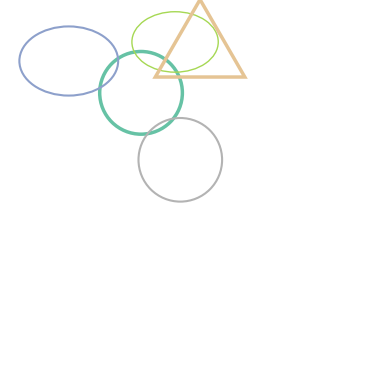[{"shape": "circle", "thickness": 2.5, "radius": 0.54, "center": [0.366, 0.759]}, {"shape": "oval", "thickness": 1.5, "radius": 0.64, "center": [0.179, 0.842]}, {"shape": "oval", "thickness": 1, "radius": 0.56, "center": [0.455, 0.891]}, {"shape": "triangle", "thickness": 2.5, "radius": 0.67, "center": [0.52, 0.867]}, {"shape": "circle", "thickness": 1.5, "radius": 0.54, "center": [0.468, 0.585]}]